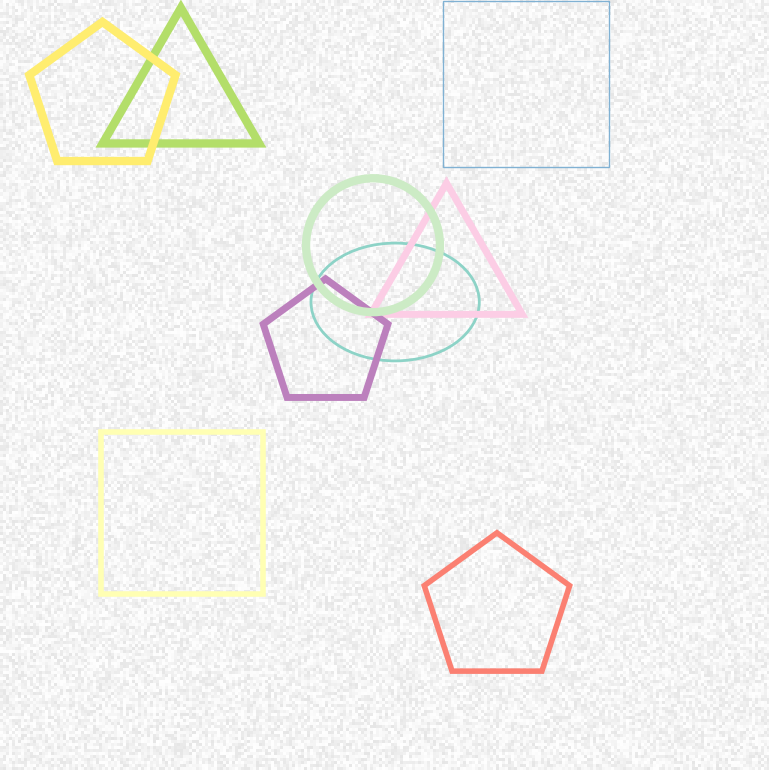[{"shape": "oval", "thickness": 1, "radius": 0.55, "center": [0.513, 0.608]}, {"shape": "square", "thickness": 2, "radius": 0.53, "center": [0.236, 0.333]}, {"shape": "pentagon", "thickness": 2, "radius": 0.5, "center": [0.645, 0.209]}, {"shape": "square", "thickness": 0.5, "radius": 0.54, "center": [0.683, 0.891]}, {"shape": "triangle", "thickness": 3, "radius": 0.59, "center": [0.235, 0.872]}, {"shape": "triangle", "thickness": 2.5, "radius": 0.57, "center": [0.58, 0.649]}, {"shape": "pentagon", "thickness": 2.5, "radius": 0.43, "center": [0.423, 0.553]}, {"shape": "circle", "thickness": 3, "radius": 0.43, "center": [0.484, 0.682]}, {"shape": "pentagon", "thickness": 3, "radius": 0.5, "center": [0.133, 0.872]}]